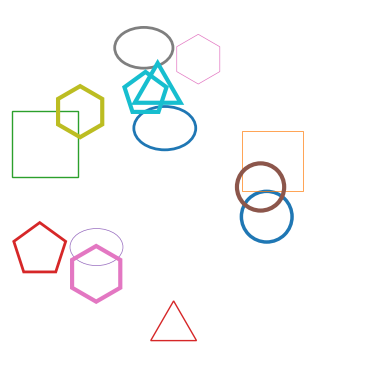[{"shape": "oval", "thickness": 2, "radius": 0.4, "center": [0.428, 0.667]}, {"shape": "circle", "thickness": 2.5, "radius": 0.33, "center": [0.693, 0.437]}, {"shape": "square", "thickness": 0.5, "radius": 0.39, "center": [0.707, 0.582]}, {"shape": "square", "thickness": 1, "radius": 0.43, "center": [0.116, 0.625]}, {"shape": "triangle", "thickness": 1, "radius": 0.34, "center": [0.451, 0.15]}, {"shape": "pentagon", "thickness": 2, "radius": 0.35, "center": [0.103, 0.351]}, {"shape": "oval", "thickness": 0.5, "radius": 0.34, "center": [0.251, 0.358]}, {"shape": "circle", "thickness": 3, "radius": 0.31, "center": [0.677, 0.514]}, {"shape": "hexagon", "thickness": 0.5, "radius": 0.32, "center": [0.515, 0.846]}, {"shape": "hexagon", "thickness": 3, "radius": 0.36, "center": [0.25, 0.289]}, {"shape": "oval", "thickness": 2, "radius": 0.38, "center": [0.374, 0.876]}, {"shape": "hexagon", "thickness": 3, "radius": 0.33, "center": [0.208, 0.71]}, {"shape": "pentagon", "thickness": 3, "radius": 0.29, "center": [0.378, 0.756]}, {"shape": "triangle", "thickness": 3, "radius": 0.34, "center": [0.41, 0.767]}]